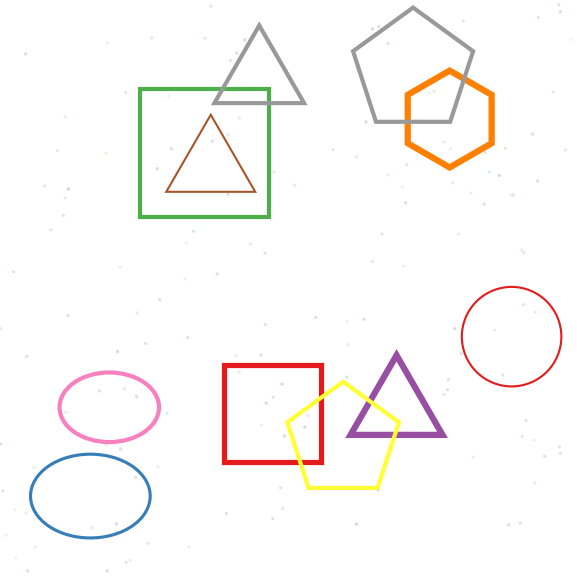[{"shape": "circle", "thickness": 1, "radius": 0.43, "center": [0.886, 0.416]}, {"shape": "square", "thickness": 2.5, "radius": 0.42, "center": [0.472, 0.283]}, {"shape": "oval", "thickness": 1.5, "radius": 0.52, "center": [0.156, 0.14]}, {"shape": "square", "thickness": 2, "radius": 0.56, "center": [0.354, 0.734]}, {"shape": "triangle", "thickness": 3, "radius": 0.46, "center": [0.687, 0.292]}, {"shape": "hexagon", "thickness": 3, "radius": 0.42, "center": [0.779, 0.793]}, {"shape": "pentagon", "thickness": 2, "radius": 0.51, "center": [0.594, 0.236]}, {"shape": "triangle", "thickness": 1, "radius": 0.44, "center": [0.365, 0.711]}, {"shape": "oval", "thickness": 2, "radius": 0.43, "center": [0.189, 0.294]}, {"shape": "pentagon", "thickness": 2, "radius": 0.55, "center": [0.715, 0.877]}, {"shape": "triangle", "thickness": 2, "radius": 0.45, "center": [0.449, 0.865]}]